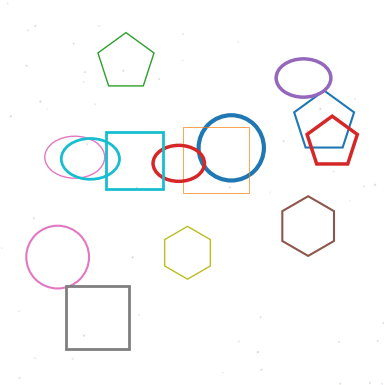[{"shape": "circle", "thickness": 3, "radius": 0.42, "center": [0.601, 0.616]}, {"shape": "pentagon", "thickness": 1.5, "radius": 0.41, "center": [0.842, 0.683]}, {"shape": "square", "thickness": 0.5, "radius": 0.43, "center": [0.562, 0.585]}, {"shape": "pentagon", "thickness": 1, "radius": 0.38, "center": [0.327, 0.839]}, {"shape": "pentagon", "thickness": 2.5, "radius": 0.34, "center": [0.863, 0.63]}, {"shape": "oval", "thickness": 2.5, "radius": 0.33, "center": [0.464, 0.576]}, {"shape": "oval", "thickness": 2.5, "radius": 0.36, "center": [0.788, 0.797]}, {"shape": "hexagon", "thickness": 1.5, "radius": 0.39, "center": [0.8, 0.413]}, {"shape": "circle", "thickness": 1.5, "radius": 0.41, "center": [0.15, 0.332]}, {"shape": "oval", "thickness": 1, "radius": 0.39, "center": [0.194, 0.592]}, {"shape": "square", "thickness": 2, "radius": 0.41, "center": [0.253, 0.175]}, {"shape": "hexagon", "thickness": 1, "radius": 0.34, "center": [0.487, 0.343]}, {"shape": "oval", "thickness": 2, "radius": 0.38, "center": [0.235, 0.587]}, {"shape": "square", "thickness": 2, "radius": 0.37, "center": [0.349, 0.583]}]